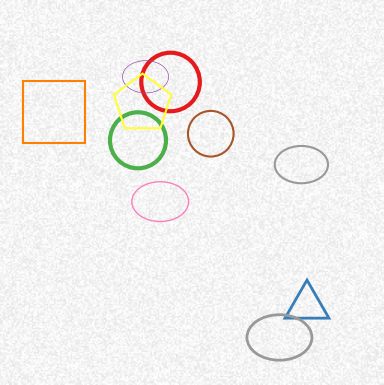[{"shape": "circle", "thickness": 3, "radius": 0.38, "center": [0.443, 0.787]}, {"shape": "triangle", "thickness": 2, "radius": 0.33, "center": [0.797, 0.207]}, {"shape": "circle", "thickness": 3, "radius": 0.36, "center": [0.358, 0.636]}, {"shape": "oval", "thickness": 0.5, "radius": 0.3, "center": [0.378, 0.801]}, {"shape": "square", "thickness": 1.5, "radius": 0.41, "center": [0.14, 0.71]}, {"shape": "pentagon", "thickness": 1.5, "radius": 0.39, "center": [0.37, 0.73]}, {"shape": "circle", "thickness": 1.5, "radius": 0.3, "center": [0.547, 0.653]}, {"shape": "oval", "thickness": 1, "radius": 0.37, "center": [0.416, 0.476]}, {"shape": "oval", "thickness": 1.5, "radius": 0.35, "center": [0.783, 0.572]}, {"shape": "oval", "thickness": 2, "radius": 0.42, "center": [0.726, 0.123]}]